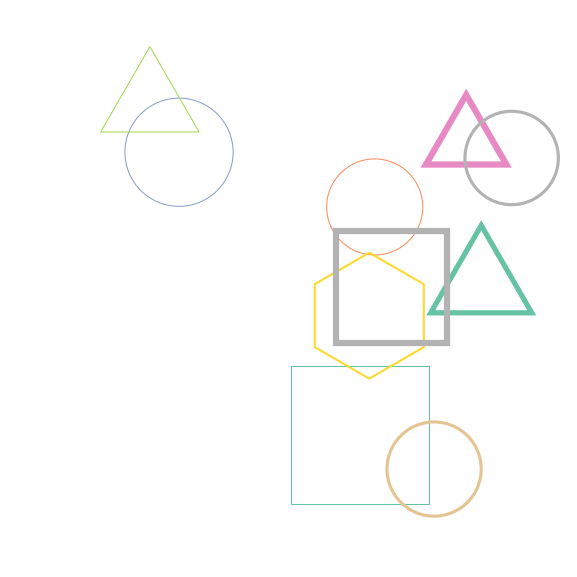[{"shape": "triangle", "thickness": 2.5, "radius": 0.5, "center": [0.833, 0.508]}, {"shape": "square", "thickness": 0.5, "radius": 0.6, "center": [0.623, 0.245]}, {"shape": "circle", "thickness": 0.5, "radius": 0.42, "center": [0.649, 0.641]}, {"shape": "circle", "thickness": 0.5, "radius": 0.47, "center": [0.31, 0.736]}, {"shape": "triangle", "thickness": 3, "radius": 0.4, "center": [0.807, 0.754]}, {"shape": "triangle", "thickness": 0.5, "radius": 0.49, "center": [0.26, 0.82]}, {"shape": "hexagon", "thickness": 1, "radius": 0.55, "center": [0.639, 0.453]}, {"shape": "circle", "thickness": 1.5, "radius": 0.41, "center": [0.752, 0.187]}, {"shape": "circle", "thickness": 1.5, "radius": 0.4, "center": [0.886, 0.726]}, {"shape": "square", "thickness": 3, "radius": 0.48, "center": [0.678, 0.503]}]